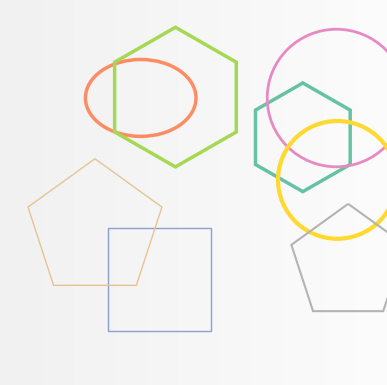[{"shape": "hexagon", "thickness": 2.5, "radius": 0.71, "center": [0.782, 0.643]}, {"shape": "oval", "thickness": 2.5, "radius": 0.71, "center": [0.363, 0.746]}, {"shape": "square", "thickness": 1, "radius": 0.67, "center": [0.411, 0.273]}, {"shape": "circle", "thickness": 2, "radius": 0.89, "center": [0.868, 0.745]}, {"shape": "hexagon", "thickness": 2.5, "radius": 0.91, "center": [0.453, 0.748]}, {"shape": "circle", "thickness": 3, "radius": 0.76, "center": [0.87, 0.533]}, {"shape": "pentagon", "thickness": 1, "radius": 0.91, "center": [0.245, 0.406]}, {"shape": "pentagon", "thickness": 1.5, "radius": 0.77, "center": [0.898, 0.316]}]